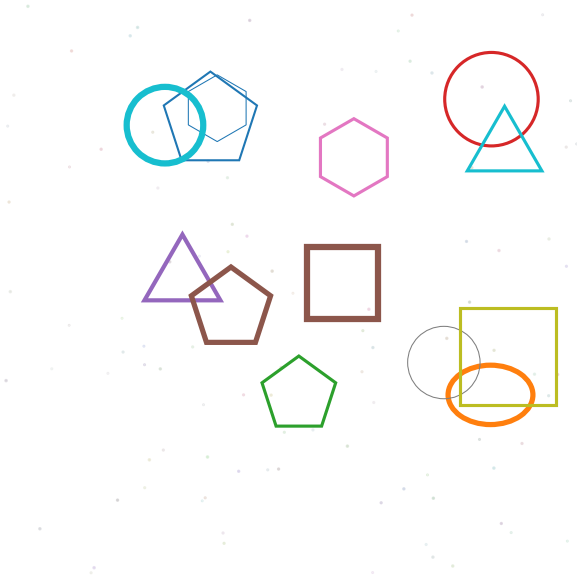[{"shape": "hexagon", "thickness": 0.5, "radius": 0.29, "center": [0.376, 0.812]}, {"shape": "pentagon", "thickness": 1, "radius": 0.42, "center": [0.364, 0.79]}, {"shape": "oval", "thickness": 2.5, "radius": 0.37, "center": [0.849, 0.315]}, {"shape": "pentagon", "thickness": 1.5, "radius": 0.34, "center": [0.517, 0.316]}, {"shape": "circle", "thickness": 1.5, "radius": 0.4, "center": [0.851, 0.827]}, {"shape": "triangle", "thickness": 2, "radius": 0.38, "center": [0.316, 0.517]}, {"shape": "square", "thickness": 3, "radius": 0.31, "center": [0.593, 0.509]}, {"shape": "pentagon", "thickness": 2.5, "radius": 0.36, "center": [0.4, 0.465]}, {"shape": "hexagon", "thickness": 1.5, "radius": 0.33, "center": [0.613, 0.727]}, {"shape": "circle", "thickness": 0.5, "radius": 0.31, "center": [0.769, 0.371]}, {"shape": "square", "thickness": 1.5, "radius": 0.42, "center": [0.88, 0.382]}, {"shape": "triangle", "thickness": 1.5, "radius": 0.37, "center": [0.874, 0.741]}, {"shape": "circle", "thickness": 3, "radius": 0.33, "center": [0.286, 0.782]}]